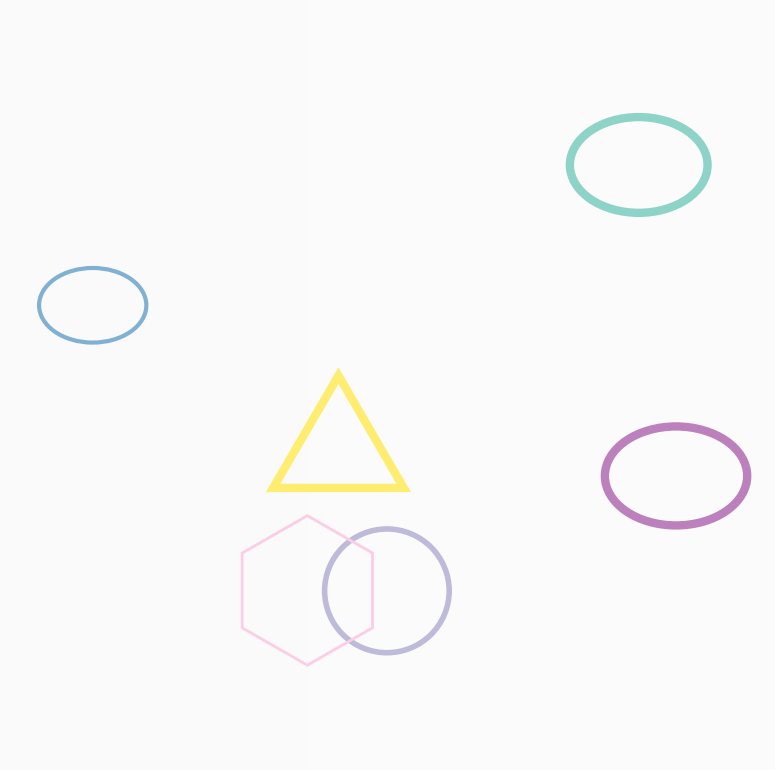[{"shape": "oval", "thickness": 3, "radius": 0.44, "center": [0.824, 0.786]}, {"shape": "circle", "thickness": 2, "radius": 0.4, "center": [0.499, 0.233]}, {"shape": "oval", "thickness": 1.5, "radius": 0.35, "center": [0.12, 0.604]}, {"shape": "hexagon", "thickness": 1, "radius": 0.49, "center": [0.397, 0.233]}, {"shape": "oval", "thickness": 3, "radius": 0.46, "center": [0.872, 0.382]}, {"shape": "triangle", "thickness": 3, "radius": 0.49, "center": [0.437, 0.415]}]